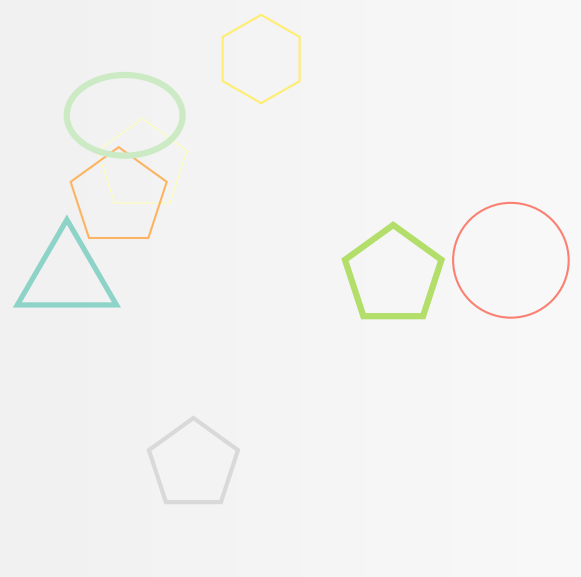[{"shape": "triangle", "thickness": 2.5, "radius": 0.49, "center": [0.115, 0.52]}, {"shape": "pentagon", "thickness": 0.5, "radius": 0.4, "center": [0.245, 0.713]}, {"shape": "circle", "thickness": 1, "radius": 0.5, "center": [0.879, 0.548]}, {"shape": "pentagon", "thickness": 1, "radius": 0.43, "center": [0.204, 0.657]}, {"shape": "pentagon", "thickness": 3, "radius": 0.44, "center": [0.676, 0.522]}, {"shape": "pentagon", "thickness": 2, "radius": 0.4, "center": [0.333, 0.195]}, {"shape": "oval", "thickness": 3, "radius": 0.5, "center": [0.215, 0.799]}, {"shape": "hexagon", "thickness": 1, "radius": 0.38, "center": [0.449, 0.897]}]